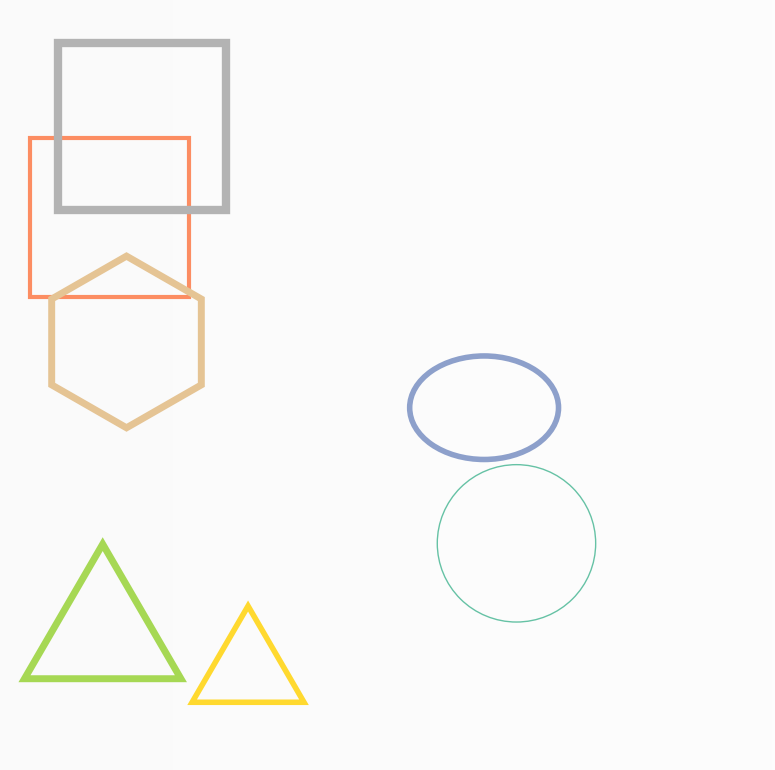[{"shape": "circle", "thickness": 0.5, "radius": 0.51, "center": [0.666, 0.294]}, {"shape": "square", "thickness": 1.5, "radius": 0.51, "center": [0.141, 0.718]}, {"shape": "oval", "thickness": 2, "radius": 0.48, "center": [0.625, 0.47]}, {"shape": "triangle", "thickness": 2.5, "radius": 0.58, "center": [0.133, 0.177]}, {"shape": "triangle", "thickness": 2, "radius": 0.42, "center": [0.32, 0.13]}, {"shape": "hexagon", "thickness": 2.5, "radius": 0.56, "center": [0.163, 0.556]}, {"shape": "square", "thickness": 3, "radius": 0.54, "center": [0.183, 0.836]}]